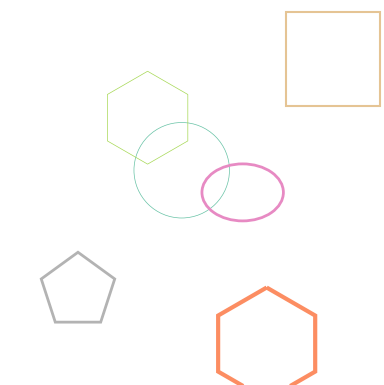[{"shape": "circle", "thickness": 0.5, "radius": 0.62, "center": [0.472, 0.558]}, {"shape": "hexagon", "thickness": 3, "radius": 0.73, "center": [0.693, 0.108]}, {"shape": "oval", "thickness": 2, "radius": 0.53, "center": [0.63, 0.5]}, {"shape": "hexagon", "thickness": 0.5, "radius": 0.6, "center": [0.383, 0.694]}, {"shape": "square", "thickness": 1.5, "radius": 0.61, "center": [0.866, 0.846]}, {"shape": "pentagon", "thickness": 2, "radius": 0.5, "center": [0.203, 0.244]}]